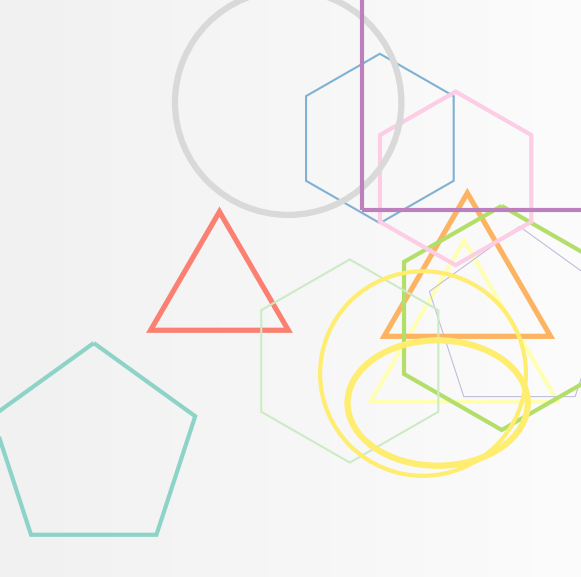[{"shape": "pentagon", "thickness": 2, "radius": 0.92, "center": [0.161, 0.222]}, {"shape": "triangle", "thickness": 2, "radius": 0.93, "center": [0.798, 0.396]}, {"shape": "pentagon", "thickness": 0.5, "radius": 0.81, "center": [0.894, 0.444]}, {"shape": "triangle", "thickness": 2.5, "radius": 0.68, "center": [0.378, 0.496]}, {"shape": "hexagon", "thickness": 1, "radius": 0.73, "center": [0.654, 0.759]}, {"shape": "triangle", "thickness": 2.5, "radius": 0.83, "center": [0.804, 0.499]}, {"shape": "hexagon", "thickness": 2, "radius": 0.97, "center": [0.863, 0.449]}, {"shape": "hexagon", "thickness": 2, "radius": 0.75, "center": [0.784, 0.69]}, {"shape": "circle", "thickness": 3, "radius": 0.97, "center": [0.496, 0.822]}, {"shape": "square", "thickness": 2, "radius": 0.97, "center": [0.817, 0.829]}, {"shape": "hexagon", "thickness": 1, "radius": 0.88, "center": [0.602, 0.374]}, {"shape": "circle", "thickness": 2, "radius": 0.89, "center": [0.728, 0.352]}, {"shape": "oval", "thickness": 3, "radius": 0.78, "center": [0.753, 0.301]}]